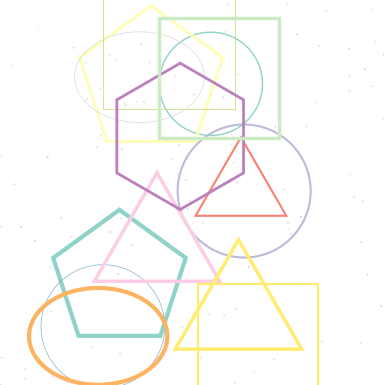[{"shape": "circle", "thickness": 1, "radius": 0.67, "center": [0.548, 0.782]}, {"shape": "pentagon", "thickness": 3, "radius": 0.9, "center": [0.31, 0.274]}, {"shape": "pentagon", "thickness": 2, "radius": 0.98, "center": [0.392, 0.79]}, {"shape": "circle", "thickness": 1.5, "radius": 0.86, "center": [0.634, 0.504]}, {"shape": "triangle", "thickness": 1.5, "radius": 0.68, "center": [0.626, 0.508]}, {"shape": "circle", "thickness": 0.5, "radius": 0.8, "center": [0.267, 0.152]}, {"shape": "oval", "thickness": 3, "radius": 0.9, "center": [0.255, 0.126]}, {"shape": "square", "thickness": 0.5, "radius": 0.85, "center": [0.439, 0.887]}, {"shape": "triangle", "thickness": 2.5, "radius": 0.94, "center": [0.408, 0.363]}, {"shape": "oval", "thickness": 0.5, "radius": 0.84, "center": [0.362, 0.8]}, {"shape": "hexagon", "thickness": 2, "radius": 0.95, "center": [0.468, 0.646]}, {"shape": "square", "thickness": 2.5, "radius": 0.78, "center": [0.57, 0.797]}, {"shape": "square", "thickness": 1.5, "radius": 0.78, "center": [0.67, 0.105]}, {"shape": "triangle", "thickness": 2.5, "radius": 0.95, "center": [0.619, 0.188]}]